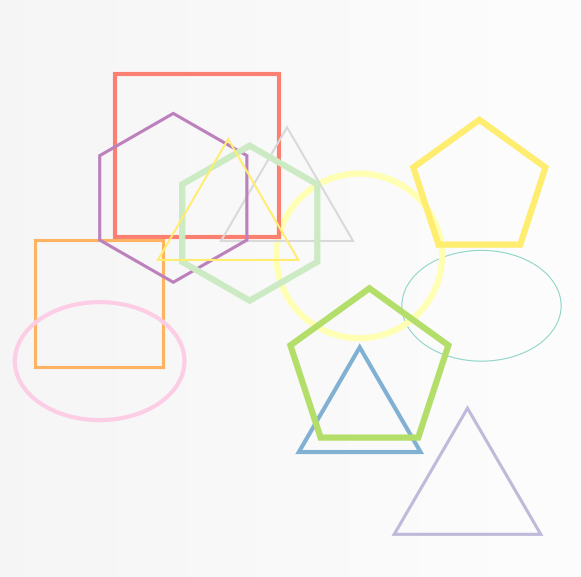[{"shape": "oval", "thickness": 0.5, "radius": 0.69, "center": [0.828, 0.47]}, {"shape": "circle", "thickness": 3, "radius": 0.71, "center": [0.618, 0.556]}, {"shape": "triangle", "thickness": 1.5, "radius": 0.73, "center": [0.804, 0.147]}, {"shape": "square", "thickness": 2, "radius": 0.71, "center": [0.338, 0.729]}, {"shape": "triangle", "thickness": 2, "radius": 0.6, "center": [0.619, 0.277]}, {"shape": "square", "thickness": 1.5, "radius": 0.55, "center": [0.17, 0.474]}, {"shape": "pentagon", "thickness": 3, "radius": 0.71, "center": [0.636, 0.357]}, {"shape": "oval", "thickness": 2, "radius": 0.73, "center": [0.171, 0.374]}, {"shape": "triangle", "thickness": 1, "radius": 0.66, "center": [0.494, 0.647]}, {"shape": "hexagon", "thickness": 1.5, "radius": 0.73, "center": [0.298, 0.657]}, {"shape": "hexagon", "thickness": 3, "radius": 0.67, "center": [0.43, 0.613]}, {"shape": "triangle", "thickness": 1, "radius": 0.7, "center": [0.393, 0.619]}, {"shape": "pentagon", "thickness": 3, "radius": 0.6, "center": [0.825, 0.672]}]